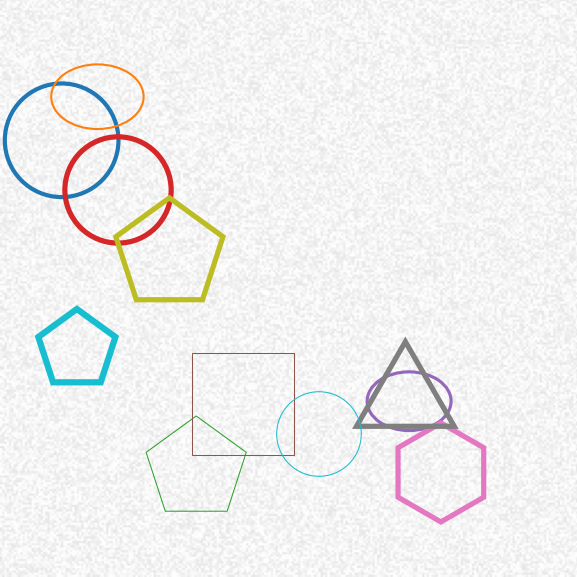[{"shape": "circle", "thickness": 2, "radius": 0.49, "center": [0.107, 0.756]}, {"shape": "oval", "thickness": 1, "radius": 0.4, "center": [0.169, 0.832]}, {"shape": "pentagon", "thickness": 0.5, "radius": 0.46, "center": [0.34, 0.188]}, {"shape": "circle", "thickness": 2.5, "radius": 0.46, "center": [0.204, 0.67]}, {"shape": "oval", "thickness": 1.5, "radius": 0.36, "center": [0.708, 0.304]}, {"shape": "square", "thickness": 0.5, "radius": 0.44, "center": [0.421, 0.299]}, {"shape": "hexagon", "thickness": 2.5, "radius": 0.43, "center": [0.763, 0.181]}, {"shape": "triangle", "thickness": 2.5, "radius": 0.49, "center": [0.702, 0.31]}, {"shape": "pentagon", "thickness": 2.5, "radius": 0.49, "center": [0.293, 0.559]}, {"shape": "circle", "thickness": 0.5, "radius": 0.37, "center": [0.552, 0.248]}, {"shape": "pentagon", "thickness": 3, "radius": 0.35, "center": [0.133, 0.394]}]